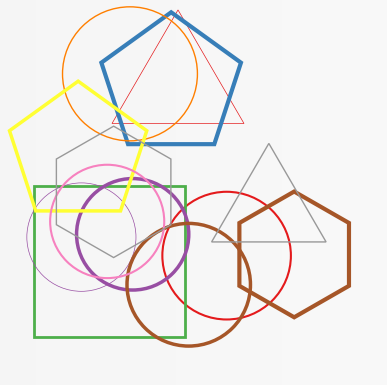[{"shape": "circle", "thickness": 1.5, "radius": 0.83, "center": [0.585, 0.336]}, {"shape": "triangle", "thickness": 0.5, "radius": 0.98, "center": [0.459, 0.778]}, {"shape": "pentagon", "thickness": 3, "radius": 0.95, "center": [0.442, 0.779]}, {"shape": "square", "thickness": 2, "radius": 0.98, "center": [0.283, 0.32]}, {"shape": "circle", "thickness": 0.5, "radius": 0.7, "center": [0.21, 0.384]}, {"shape": "circle", "thickness": 2.5, "radius": 0.72, "center": [0.342, 0.391]}, {"shape": "circle", "thickness": 1, "radius": 0.87, "center": [0.335, 0.808]}, {"shape": "pentagon", "thickness": 2.5, "radius": 0.93, "center": [0.202, 0.603]}, {"shape": "hexagon", "thickness": 3, "radius": 0.82, "center": [0.759, 0.339]}, {"shape": "circle", "thickness": 2.5, "radius": 0.8, "center": [0.487, 0.26]}, {"shape": "circle", "thickness": 1.5, "radius": 0.74, "center": [0.277, 0.425]}, {"shape": "hexagon", "thickness": 1, "radius": 0.85, "center": [0.293, 0.502]}, {"shape": "triangle", "thickness": 1, "radius": 0.85, "center": [0.694, 0.457]}]